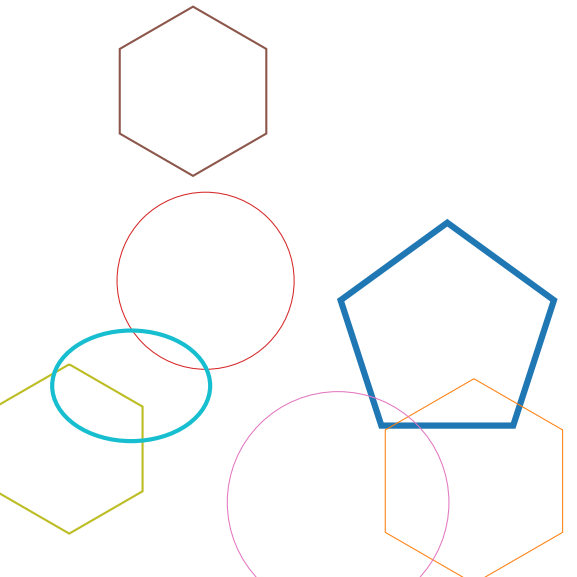[{"shape": "pentagon", "thickness": 3, "radius": 0.97, "center": [0.775, 0.419]}, {"shape": "hexagon", "thickness": 0.5, "radius": 0.89, "center": [0.821, 0.166]}, {"shape": "circle", "thickness": 0.5, "radius": 0.77, "center": [0.356, 0.513]}, {"shape": "hexagon", "thickness": 1, "radius": 0.73, "center": [0.334, 0.841]}, {"shape": "circle", "thickness": 0.5, "radius": 0.96, "center": [0.585, 0.129]}, {"shape": "hexagon", "thickness": 1, "radius": 0.73, "center": [0.12, 0.222]}, {"shape": "oval", "thickness": 2, "radius": 0.68, "center": [0.227, 0.331]}]